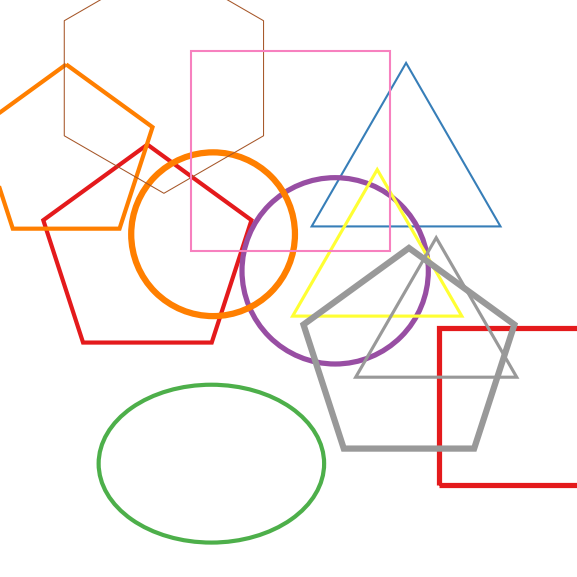[{"shape": "pentagon", "thickness": 2, "radius": 0.95, "center": [0.255, 0.559]}, {"shape": "square", "thickness": 2.5, "radius": 0.68, "center": [0.896, 0.295]}, {"shape": "triangle", "thickness": 1, "radius": 0.94, "center": [0.703, 0.701]}, {"shape": "oval", "thickness": 2, "radius": 0.98, "center": [0.366, 0.196]}, {"shape": "circle", "thickness": 2.5, "radius": 0.81, "center": [0.58, 0.53]}, {"shape": "circle", "thickness": 3, "radius": 0.71, "center": [0.369, 0.594]}, {"shape": "pentagon", "thickness": 2, "radius": 0.79, "center": [0.115, 0.73]}, {"shape": "triangle", "thickness": 1.5, "radius": 0.85, "center": [0.653, 0.536]}, {"shape": "hexagon", "thickness": 0.5, "radius": 1.0, "center": [0.284, 0.864]}, {"shape": "square", "thickness": 1, "radius": 0.86, "center": [0.503, 0.738]}, {"shape": "triangle", "thickness": 1.5, "radius": 0.8, "center": [0.755, 0.426]}, {"shape": "pentagon", "thickness": 3, "radius": 0.96, "center": [0.708, 0.378]}]